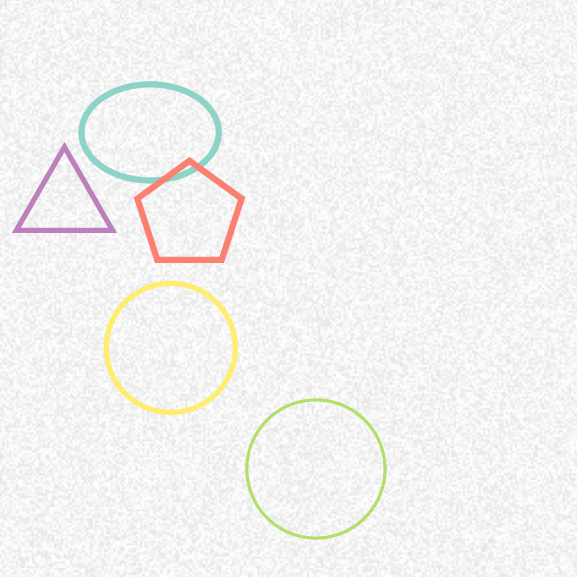[{"shape": "oval", "thickness": 3, "radius": 0.59, "center": [0.26, 0.77]}, {"shape": "pentagon", "thickness": 3, "radius": 0.47, "center": [0.328, 0.626]}, {"shape": "circle", "thickness": 1.5, "radius": 0.6, "center": [0.547, 0.187]}, {"shape": "triangle", "thickness": 2.5, "radius": 0.48, "center": [0.112, 0.648]}, {"shape": "circle", "thickness": 2.5, "radius": 0.56, "center": [0.296, 0.397]}]